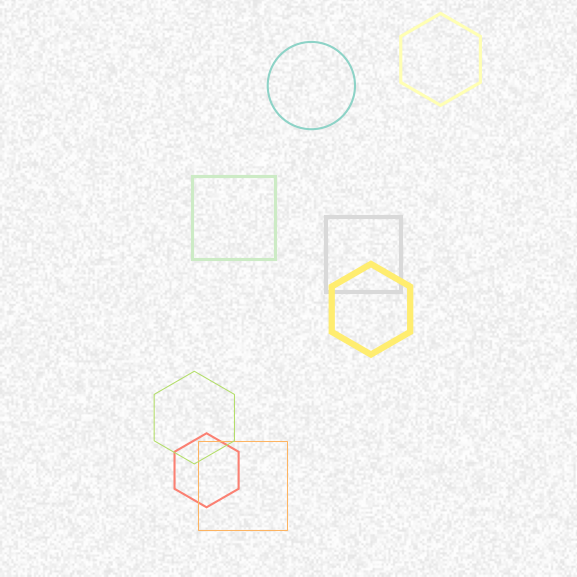[{"shape": "circle", "thickness": 1, "radius": 0.38, "center": [0.539, 0.851]}, {"shape": "hexagon", "thickness": 1.5, "radius": 0.4, "center": [0.763, 0.896]}, {"shape": "hexagon", "thickness": 1, "radius": 0.32, "center": [0.358, 0.185]}, {"shape": "square", "thickness": 0.5, "radius": 0.39, "center": [0.419, 0.158]}, {"shape": "hexagon", "thickness": 0.5, "radius": 0.4, "center": [0.336, 0.276]}, {"shape": "square", "thickness": 2, "radius": 0.32, "center": [0.629, 0.559]}, {"shape": "square", "thickness": 1.5, "radius": 0.36, "center": [0.404, 0.622]}, {"shape": "hexagon", "thickness": 3, "radius": 0.39, "center": [0.642, 0.464]}]